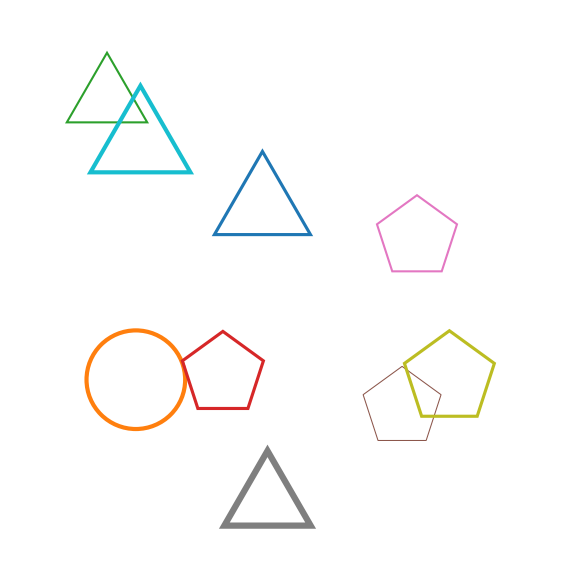[{"shape": "triangle", "thickness": 1.5, "radius": 0.48, "center": [0.454, 0.641]}, {"shape": "circle", "thickness": 2, "radius": 0.43, "center": [0.235, 0.342]}, {"shape": "triangle", "thickness": 1, "radius": 0.4, "center": [0.185, 0.827]}, {"shape": "pentagon", "thickness": 1.5, "radius": 0.37, "center": [0.386, 0.351]}, {"shape": "pentagon", "thickness": 0.5, "radius": 0.35, "center": [0.696, 0.294]}, {"shape": "pentagon", "thickness": 1, "radius": 0.36, "center": [0.722, 0.588]}, {"shape": "triangle", "thickness": 3, "radius": 0.43, "center": [0.463, 0.132]}, {"shape": "pentagon", "thickness": 1.5, "radius": 0.41, "center": [0.778, 0.345]}, {"shape": "triangle", "thickness": 2, "radius": 0.5, "center": [0.243, 0.751]}]